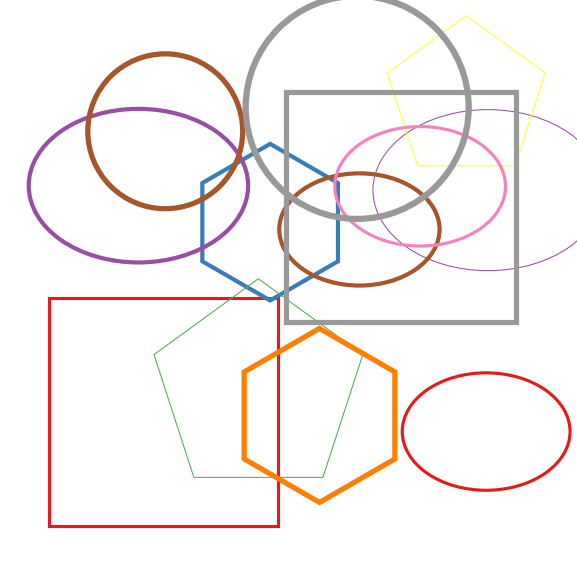[{"shape": "square", "thickness": 1.5, "radius": 0.99, "center": [0.283, 0.286]}, {"shape": "oval", "thickness": 1.5, "radius": 0.73, "center": [0.842, 0.252]}, {"shape": "hexagon", "thickness": 2, "radius": 0.68, "center": [0.468, 0.614]}, {"shape": "pentagon", "thickness": 0.5, "radius": 0.95, "center": [0.447, 0.326]}, {"shape": "oval", "thickness": 0.5, "radius": 1.0, "center": [0.845, 0.67]}, {"shape": "oval", "thickness": 2, "radius": 0.95, "center": [0.24, 0.678]}, {"shape": "hexagon", "thickness": 2.5, "radius": 0.75, "center": [0.553, 0.28]}, {"shape": "pentagon", "thickness": 0.5, "radius": 0.72, "center": [0.807, 0.828]}, {"shape": "oval", "thickness": 2, "radius": 0.69, "center": [0.622, 0.602]}, {"shape": "circle", "thickness": 2.5, "radius": 0.67, "center": [0.286, 0.772]}, {"shape": "oval", "thickness": 1.5, "radius": 0.74, "center": [0.728, 0.677]}, {"shape": "square", "thickness": 2.5, "radius": 0.99, "center": [0.694, 0.64]}, {"shape": "circle", "thickness": 3, "radius": 0.97, "center": [0.619, 0.813]}]